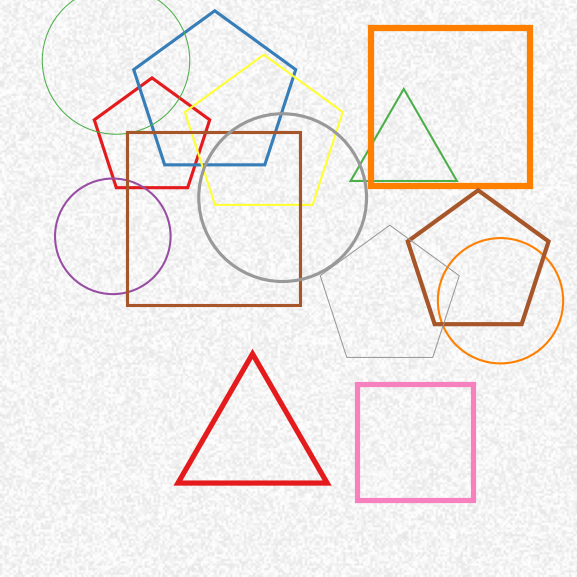[{"shape": "pentagon", "thickness": 1.5, "radius": 0.53, "center": [0.263, 0.759]}, {"shape": "triangle", "thickness": 2.5, "radius": 0.75, "center": [0.437, 0.237]}, {"shape": "pentagon", "thickness": 1.5, "radius": 0.74, "center": [0.372, 0.833]}, {"shape": "triangle", "thickness": 1, "radius": 0.53, "center": [0.699, 0.739]}, {"shape": "circle", "thickness": 0.5, "radius": 0.64, "center": [0.201, 0.894]}, {"shape": "circle", "thickness": 1, "radius": 0.5, "center": [0.195, 0.59]}, {"shape": "square", "thickness": 3, "radius": 0.69, "center": [0.78, 0.814]}, {"shape": "circle", "thickness": 1, "radius": 0.54, "center": [0.867, 0.478]}, {"shape": "pentagon", "thickness": 1, "radius": 0.72, "center": [0.457, 0.761]}, {"shape": "square", "thickness": 1.5, "radius": 0.75, "center": [0.37, 0.622]}, {"shape": "pentagon", "thickness": 2, "radius": 0.64, "center": [0.828, 0.541]}, {"shape": "square", "thickness": 2.5, "radius": 0.5, "center": [0.719, 0.234]}, {"shape": "circle", "thickness": 1.5, "radius": 0.73, "center": [0.489, 0.657]}, {"shape": "pentagon", "thickness": 0.5, "radius": 0.63, "center": [0.675, 0.483]}]